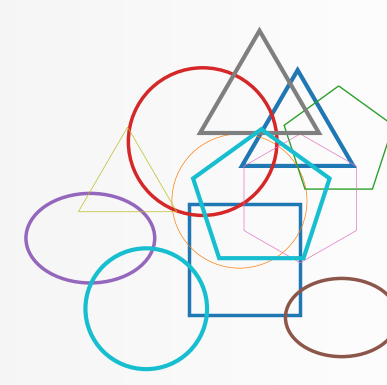[{"shape": "triangle", "thickness": 3, "radius": 0.83, "center": [0.768, 0.652]}, {"shape": "square", "thickness": 2.5, "radius": 0.72, "center": [0.631, 0.326]}, {"shape": "circle", "thickness": 0.5, "radius": 0.87, "center": [0.618, 0.478]}, {"shape": "pentagon", "thickness": 1, "radius": 0.74, "center": [0.874, 0.629]}, {"shape": "circle", "thickness": 2.5, "radius": 0.96, "center": [0.523, 0.632]}, {"shape": "oval", "thickness": 2.5, "radius": 0.83, "center": [0.233, 0.381]}, {"shape": "oval", "thickness": 2.5, "radius": 0.73, "center": [0.882, 0.175]}, {"shape": "hexagon", "thickness": 0.5, "radius": 0.84, "center": [0.775, 0.485]}, {"shape": "triangle", "thickness": 3, "radius": 0.89, "center": [0.67, 0.743]}, {"shape": "triangle", "thickness": 0.5, "radius": 0.73, "center": [0.329, 0.523]}, {"shape": "pentagon", "thickness": 3, "radius": 0.93, "center": [0.674, 0.479]}, {"shape": "circle", "thickness": 3, "radius": 0.78, "center": [0.377, 0.198]}]